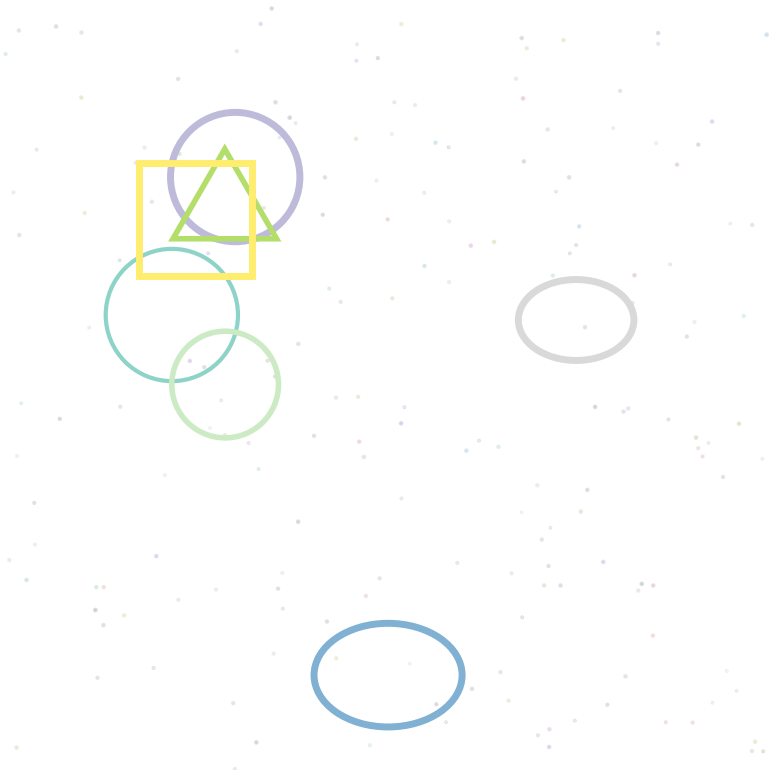[{"shape": "circle", "thickness": 1.5, "radius": 0.43, "center": [0.223, 0.591]}, {"shape": "circle", "thickness": 2.5, "radius": 0.42, "center": [0.305, 0.77]}, {"shape": "oval", "thickness": 2.5, "radius": 0.48, "center": [0.504, 0.123]}, {"shape": "triangle", "thickness": 2, "radius": 0.39, "center": [0.292, 0.729]}, {"shape": "oval", "thickness": 2.5, "radius": 0.38, "center": [0.748, 0.584]}, {"shape": "circle", "thickness": 2, "radius": 0.35, "center": [0.292, 0.501]}, {"shape": "square", "thickness": 2.5, "radius": 0.37, "center": [0.254, 0.715]}]